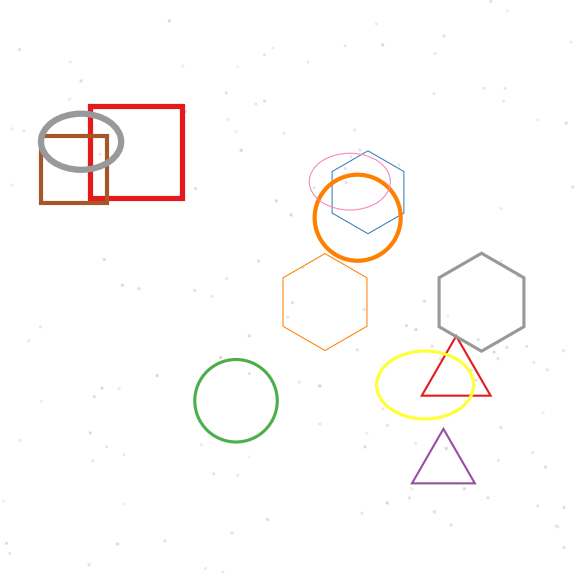[{"shape": "triangle", "thickness": 1, "radius": 0.34, "center": [0.79, 0.348]}, {"shape": "square", "thickness": 2.5, "radius": 0.4, "center": [0.236, 0.736]}, {"shape": "hexagon", "thickness": 0.5, "radius": 0.36, "center": [0.637, 0.666]}, {"shape": "circle", "thickness": 1.5, "radius": 0.36, "center": [0.409, 0.305]}, {"shape": "triangle", "thickness": 1, "radius": 0.31, "center": [0.768, 0.194]}, {"shape": "circle", "thickness": 2, "radius": 0.37, "center": [0.619, 0.622]}, {"shape": "hexagon", "thickness": 0.5, "radius": 0.42, "center": [0.563, 0.476]}, {"shape": "oval", "thickness": 1.5, "radius": 0.42, "center": [0.736, 0.332]}, {"shape": "square", "thickness": 2, "radius": 0.29, "center": [0.128, 0.706]}, {"shape": "oval", "thickness": 0.5, "radius": 0.35, "center": [0.606, 0.685]}, {"shape": "oval", "thickness": 3, "radius": 0.35, "center": [0.14, 0.754]}, {"shape": "hexagon", "thickness": 1.5, "radius": 0.42, "center": [0.834, 0.476]}]